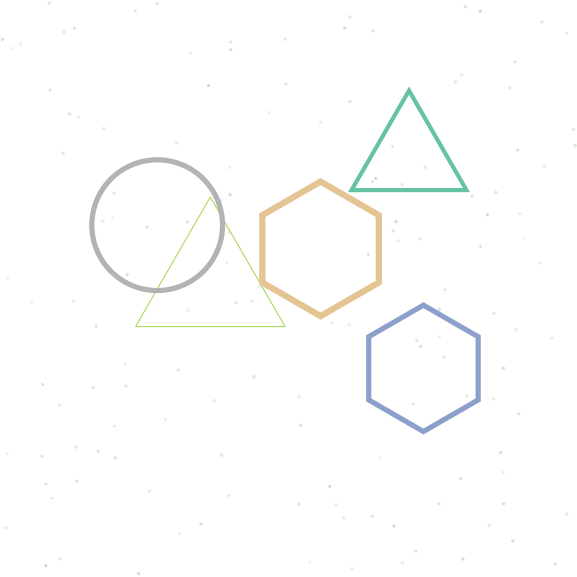[{"shape": "triangle", "thickness": 2, "radius": 0.57, "center": [0.708, 0.727]}, {"shape": "hexagon", "thickness": 2.5, "radius": 0.55, "center": [0.733, 0.361]}, {"shape": "triangle", "thickness": 0.5, "radius": 0.75, "center": [0.364, 0.508]}, {"shape": "hexagon", "thickness": 3, "radius": 0.58, "center": [0.555, 0.568]}, {"shape": "circle", "thickness": 2.5, "radius": 0.57, "center": [0.272, 0.609]}]